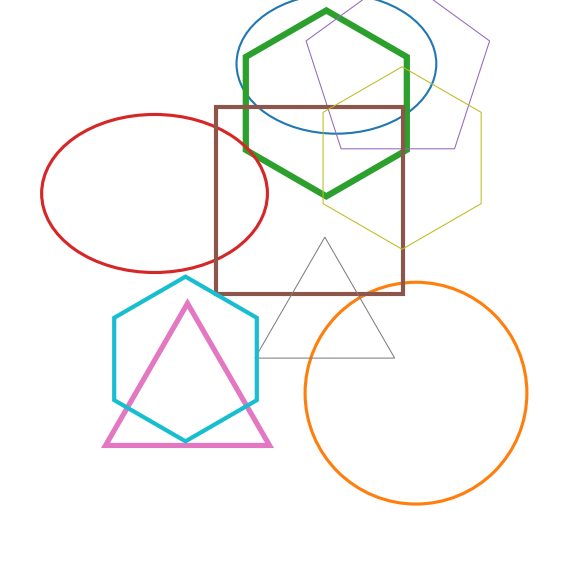[{"shape": "oval", "thickness": 1, "radius": 0.86, "center": [0.583, 0.889]}, {"shape": "circle", "thickness": 1.5, "radius": 0.96, "center": [0.72, 0.318]}, {"shape": "hexagon", "thickness": 3, "radius": 0.8, "center": [0.565, 0.82]}, {"shape": "oval", "thickness": 1.5, "radius": 0.98, "center": [0.268, 0.664]}, {"shape": "pentagon", "thickness": 0.5, "radius": 0.84, "center": [0.689, 0.877]}, {"shape": "square", "thickness": 2, "radius": 0.81, "center": [0.536, 0.652]}, {"shape": "triangle", "thickness": 2.5, "radius": 0.82, "center": [0.325, 0.31]}, {"shape": "triangle", "thickness": 0.5, "radius": 0.7, "center": [0.562, 0.449]}, {"shape": "hexagon", "thickness": 0.5, "radius": 0.79, "center": [0.696, 0.726]}, {"shape": "hexagon", "thickness": 2, "radius": 0.71, "center": [0.321, 0.378]}]